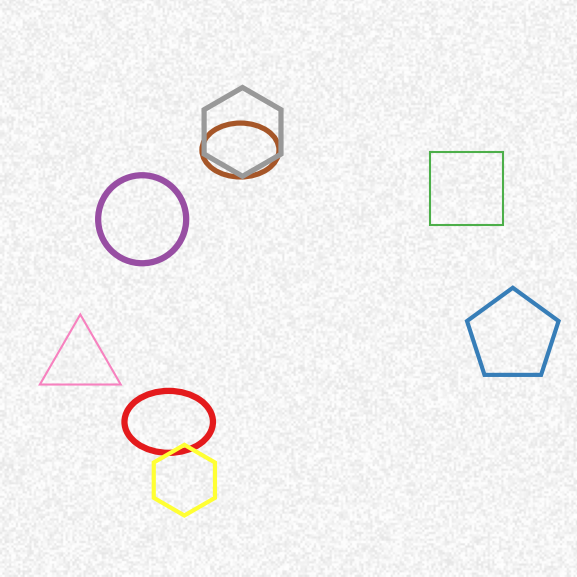[{"shape": "oval", "thickness": 3, "radius": 0.38, "center": [0.292, 0.269]}, {"shape": "pentagon", "thickness": 2, "radius": 0.42, "center": [0.888, 0.417]}, {"shape": "square", "thickness": 1, "radius": 0.31, "center": [0.808, 0.672]}, {"shape": "circle", "thickness": 3, "radius": 0.38, "center": [0.246, 0.619]}, {"shape": "hexagon", "thickness": 2, "radius": 0.31, "center": [0.319, 0.168]}, {"shape": "oval", "thickness": 2.5, "radius": 0.33, "center": [0.416, 0.739]}, {"shape": "triangle", "thickness": 1, "radius": 0.4, "center": [0.139, 0.374]}, {"shape": "hexagon", "thickness": 2.5, "radius": 0.38, "center": [0.42, 0.771]}]